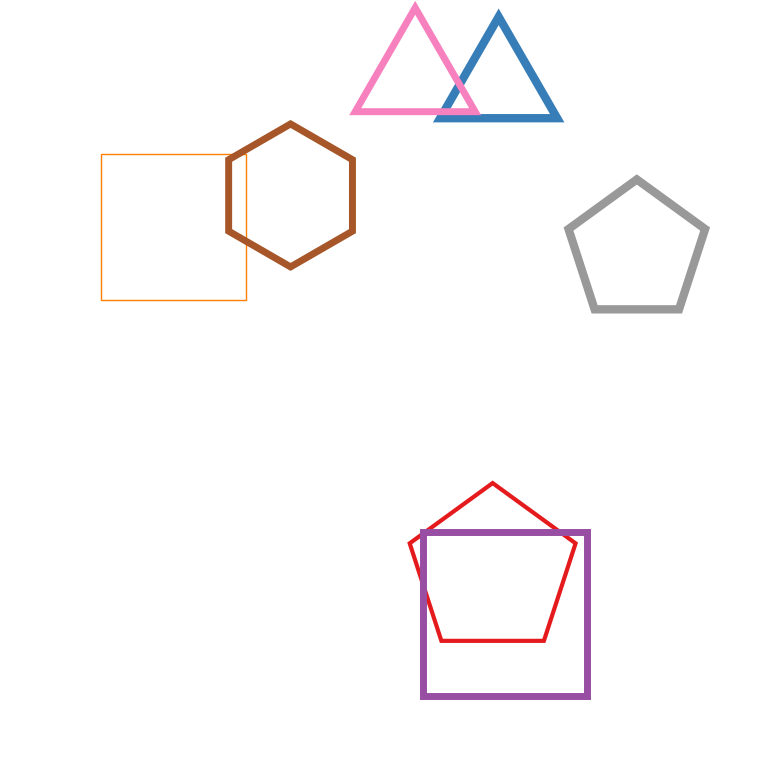[{"shape": "pentagon", "thickness": 1.5, "radius": 0.57, "center": [0.64, 0.259]}, {"shape": "triangle", "thickness": 3, "radius": 0.44, "center": [0.648, 0.89]}, {"shape": "square", "thickness": 2.5, "radius": 0.53, "center": [0.656, 0.202]}, {"shape": "square", "thickness": 0.5, "radius": 0.47, "center": [0.225, 0.705]}, {"shape": "hexagon", "thickness": 2.5, "radius": 0.46, "center": [0.377, 0.746]}, {"shape": "triangle", "thickness": 2.5, "radius": 0.45, "center": [0.539, 0.9]}, {"shape": "pentagon", "thickness": 3, "radius": 0.47, "center": [0.827, 0.674]}]